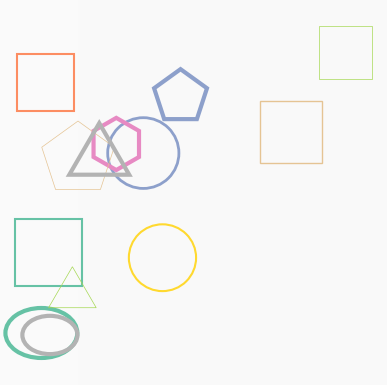[{"shape": "oval", "thickness": 3, "radius": 0.46, "center": [0.107, 0.135]}, {"shape": "square", "thickness": 1.5, "radius": 0.44, "center": [0.125, 0.344]}, {"shape": "square", "thickness": 1.5, "radius": 0.37, "center": [0.119, 0.787]}, {"shape": "pentagon", "thickness": 3, "radius": 0.36, "center": [0.466, 0.749]}, {"shape": "circle", "thickness": 2, "radius": 0.46, "center": [0.37, 0.602]}, {"shape": "hexagon", "thickness": 3, "radius": 0.34, "center": [0.3, 0.626]}, {"shape": "square", "thickness": 0.5, "radius": 0.34, "center": [0.891, 0.863]}, {"shape": "triangle", "thickness": 0.5, "radius": 0.35, "center": [0.187, 0.236]}, {"shape": "circle", "thickness": 1.5, "radius": 0.43, "center": [0.419, 0.331]}, {"shape": "pentagon", "thickness": 0.5, "radius": 0.49, "center": [0.201, 0.587]}, {"shape": "square", "thickness": 1, "radius": 0.4, "center": [0.751, 0.657]}, {"shape": "oval", "thickness": 3, "radius": 0.36, "center": [0.129, 0.13]}, {"shape": "triangle", "thickness": 3, "radius": 0.45, "center": [0.256, 0.591]}]